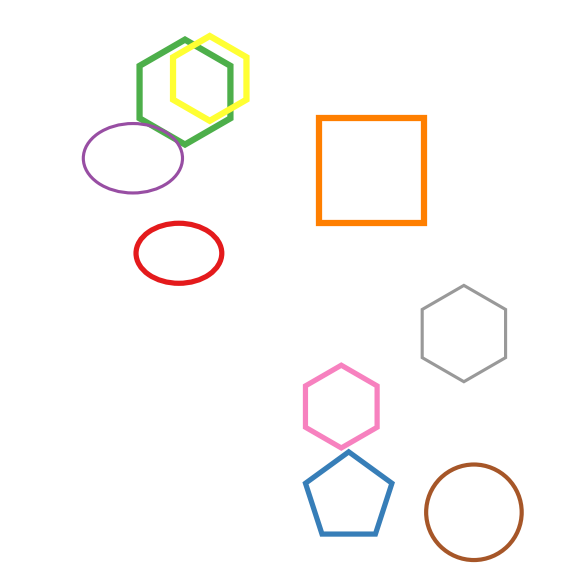[{"shape": "oval", "thickness": 2.5, "radius": 0.37, "center": [0.31, 0.561]}, {"shape": "pentagon", "thickness": 2.5, "radius": 0.39, "center": [0.604, 0.138]}, {"shape": "hexagon", "thickness": 3, "radius": 0.45, "center": [0.32, 0.84]}, {"shape": "oval", "thickness": 1.5, "radius": 0.43, "center": [0.23, 0.725]}, {"shape": "square", "thickness": 3, "radius": 0.45, "center": [0.643, 0.704]}, {"shape": "hexagon", "thickness": 3, "radius": 0.37, "center": [0.363, 0.863]}, {"shape": "circle", "thickness": 2, "radius": 0.41, "center": [0.821, 0.112]}, {"shape": "hexagon", "thickness": 2.5, "radius": 0.36, "center": [0.591, 0.295]}, {"shape": "hexagon", "thickness": 1.5, "radius": 0.42, "center": [0.803, 0.422]}]